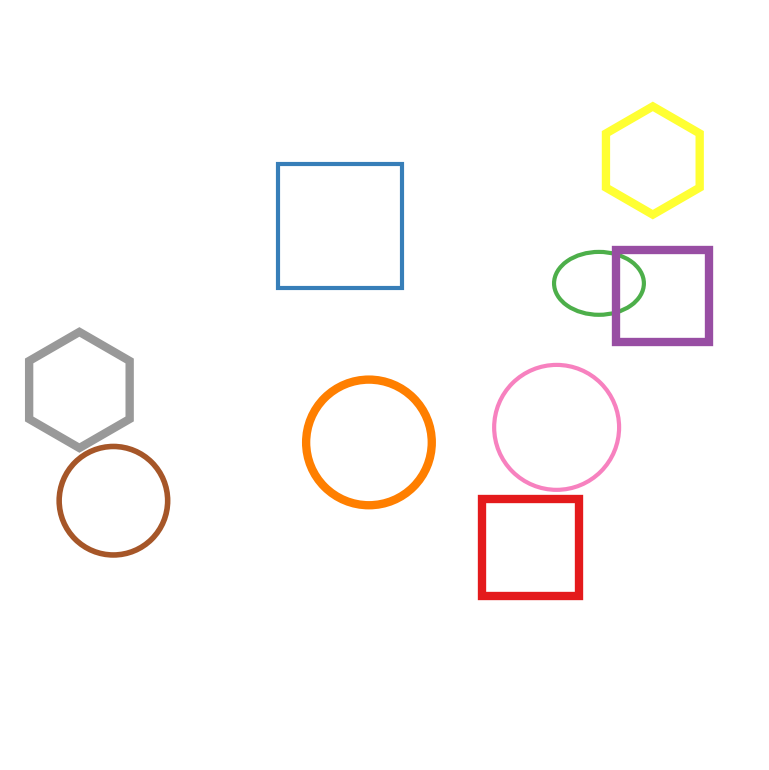[{"shape": "square", "thickness": 3, "radius": 0.31, "center": [0.689, 0.289]}, {"shape": "square", "thickness": 1.5, "radius": 0.4, "center": [0.441, 0.707]}, {"shape": "oval", "thickness": 1.5, "radius": 0.29, "center": [0.778, 0.632]}, {"shape": "square", "thickness": 3, "radius": 0.3, "center": [0.86, 0.616]}, {"shape": "circle", "thickness": 3, "radius": 0.41, "center": [0.479, 0.425]}, {"shape": "hexagon", "thickness": 3, "radius": 0.35, "center": [0.848, 0.792]}, {"shape": "circle", "thickness": 2, "radius": 0.35, "center": [0.147, 0.35]}, {"shape": "circle", "thickness": 1.5, "radius": 0.41, "center": [0.723, 0.445]}, {"shape": "hexagon", "thickness": 3, "radius": 0.38, "center": [0.103, 0.494]}]